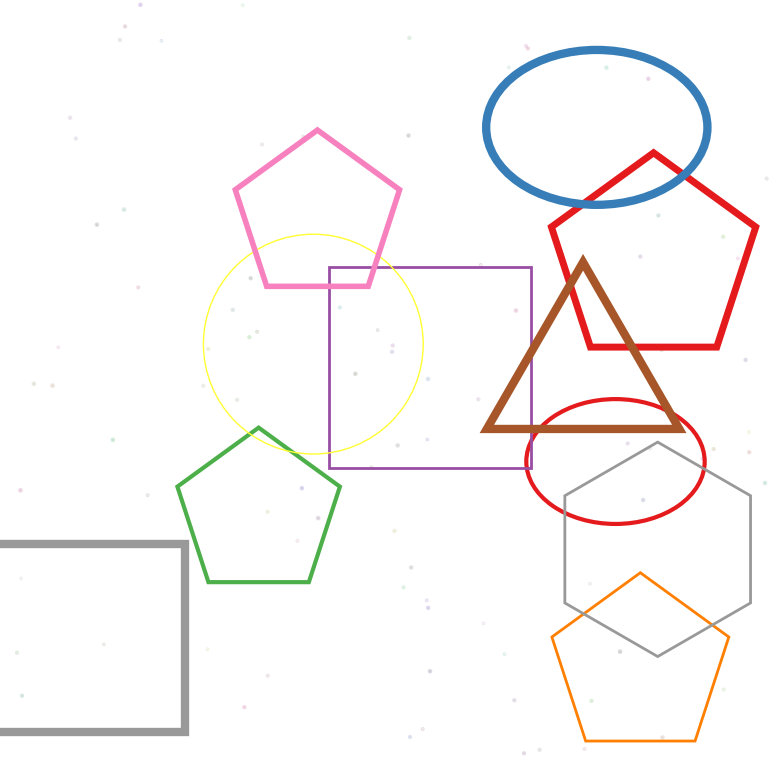[{"shape": "pentagon", "thickness": 2.5, "radius": 0.7, "center": [0.849, 0.662]}, {"shape": "oval", "thickness": 1.5, "radius": 0.58, "center": [0.799, 0.401]}, {"shape": "oval", "thickness": 3, "radius": 0.72, "center": [0.775, 0.835]}, {"shape": "pentagon", "thickness": 1.5, "radius": 0.55, "center": [0.336, 0.334]}, {"shape": "square", "thickness": 1, "radius": 0.65, "center": [0.558, 0.523]}, {"shape": "pentagon", "thickness": 1, "radius": 0.6, "center": [0.832, 0.135]}, {"shape": "circle", "thickness": 0.5, "radius": 0.71, "center": [0.407, 0.553]}, {"shape": "triangle", "thickness": 3, "radius": 0.72, "center": [0.757, 0.515]}, {"shape": "pentagon", "thickness": 2, "radius": 0.56, "center": [0.412, 0.719]}, {"shape": "square", "thickness": 3, "radius": 0.61, "center": [0.118, 0.171]}, {"shape": "hexagon", "thickness": 1, "radius": 0.7, "center": [0.854, 0.287]}]